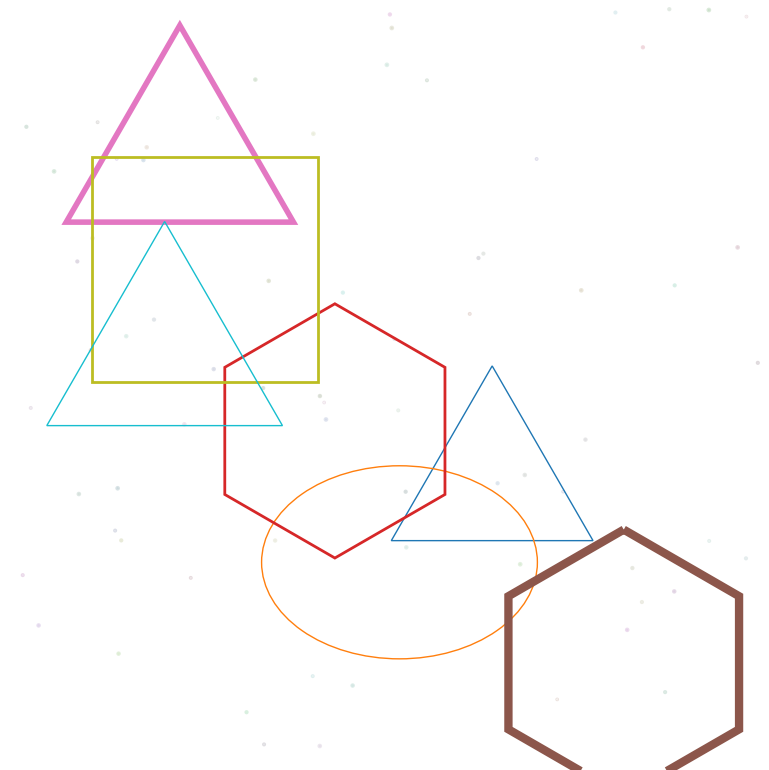[{"shape": "triangle", "thickness": 0.5, "radius": 0.76, "center": [0.639, 0.373]}, {"shape": "oval", "thickness": 0.5, "radius": 0.9, "center": [0.519, 0.27]}, {"shape": "hexagon", "thickness": 1, "radius": 0.83, "center": [0.435, 0.44]}, {"shape": "hexagon", "thickness": 3, "radius": 0.86, "center": [0.81, 0.139]}, {"shape": "triangle", "thickness": 2, "radius": 0.85, "center": [0.234, 0.797]}, {"shape": "square", "thickness": 1, "radius": 0.73, "center": [0.266, 0.65]}, {"shape": "triangle", "thickness": 0.5, "radius": 0.88, "center": [0.214, 0.536]}]